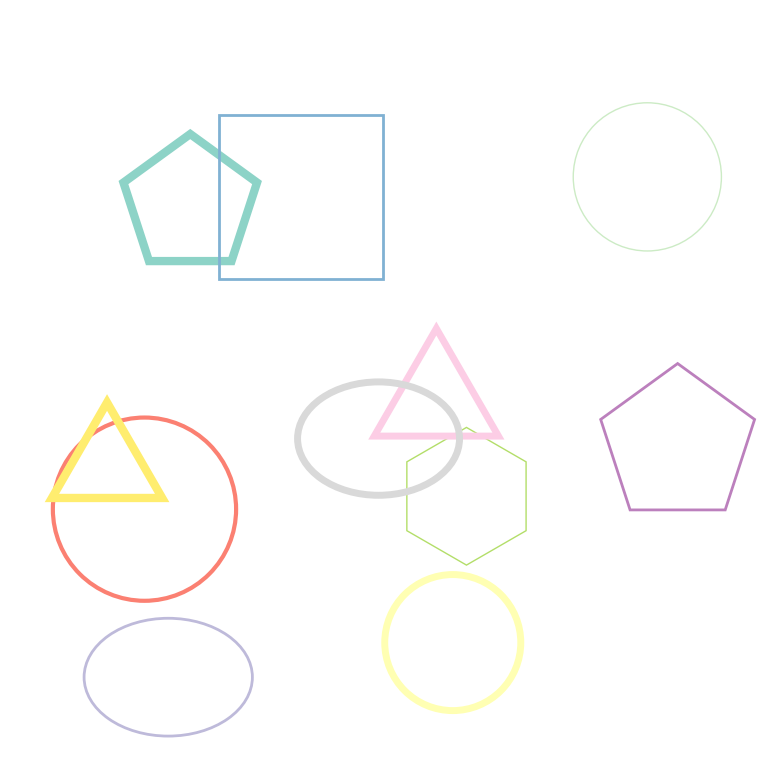[{"shape": "pentagon", "thickness": 3, "radius": 0.46, "center": [0.247, 0.735]}, {"shape": "circle", "thickness": 2.5, "radius": 0.44, "center": [0.588, 0.165]}, {"shape": "oval", "thickness": 1, "radius": 0.55, "center": [0.218, 0.121]}, {"shape": "circle", "thickness": 1.5, "radius": 0.59, "center": [0.188, 0.339]}, {"shape": "square", "thickness": 1, "radius": 0.53, "center": [0.39, 0.745]}, {"shape": "hexagon", "thickness": 0.5, "radius": 0.45, "center": [0.606, 0.356]}, {"shape": "triangle", "thickness": 2.5, "radius": 0.47, "center": [0.567, 0.48]}, {"shape": "oval", "thickness": 2.5, "radius": 0.53, "center": [0.492, 0.43]}, {"shape": "pentagon", "thickness": 1, "radius": 0.53, "center": [0.88, 0.423]}, {"shape": "circle", "thickness": 0.5, "radius": 0.48, "center": [0.841, 0.77]}, {"shape": "triangle", "thickness": 3, "radius": 0.41, "center": [0.139, 0.395]}]